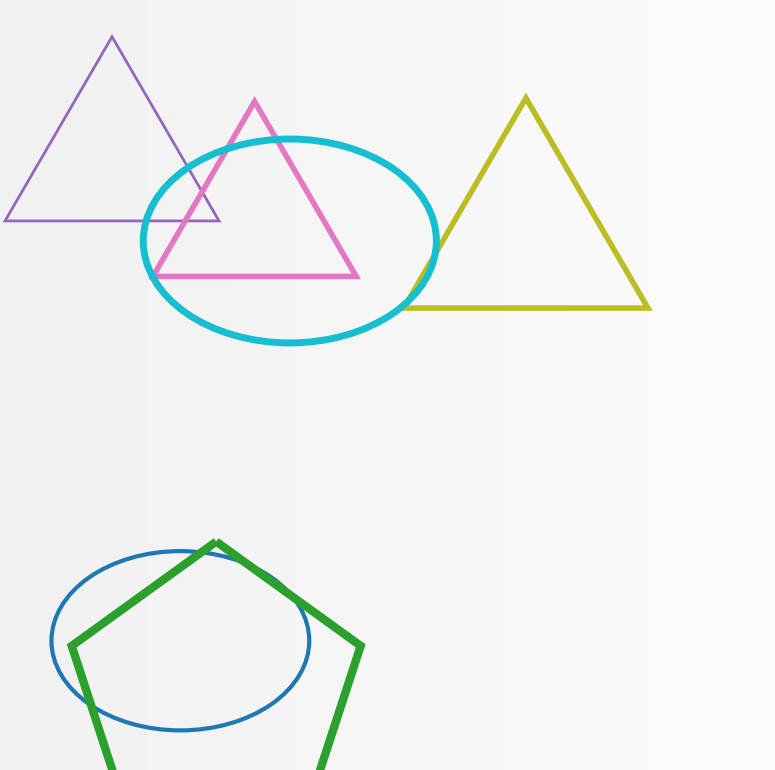[{"shape": "oval", "thickness": 1.5, "radius": 0.83, "center": [0.233, 0.168]}, {"shape": "pentagon", "thickness": 3, "radius": 0.98, "center": [0.279, 0.101]}, {"shape": "triangle", "thickness": 1, "radius": 0.8, "center": [0.145, 0.793]}, {"shape": "triangle", "thickness": 2, "radius": 0.76, "center": [0.329, 0.717]}, {"shape": "triangle", "thickness": 2, "radius": 0.91, "center": [0.679, 0.691]}, {"shape": "oval", "thickness": 2.5, "radius": 0.95, "center": [0.374, 0.687]}]